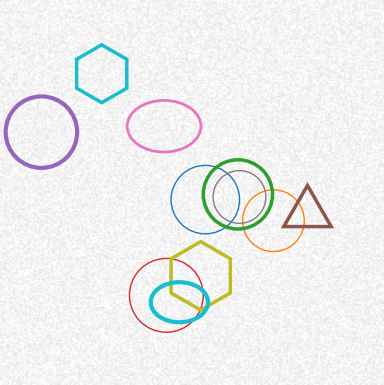[{"shape": "circle", "thickness": 1, "radius": 0.44, "center": [0.533, 0.482]}, {"shape": "circle", "thickness": 1, "radius": 0.4, "center": [0.71, 0.427]}, {"shape": "circle", "thickness": 2.5, "radius": 0.45, "center": [0.618, 0.495]}, {"shape": "circle", "thickness": 1, "radius": 0.48, "center": [0.432, 0.233]}, {"shape": "circle", "thickness": 3, "radius": 0.46, "center": [0.108, 0.657]}, {"shape": "triangle", "thickness": 2.5, "radius": 0.36, "center": [0.799, 0.447]}, {"shape": "oval", "thickness": 2, "radius": 0.48, "center": [0.426, 0.672]}, {"shape": "circle", "thickness": 1, "radius": 0.34, "center": [0.622, 0.488]}, {"shape": "hexagon", "thickness": 2.5, "radius": 0.44, "center": [0.521, 0.283]}, {"shape": "hexagon", "thickness": 2.5, "radius": 0.38, "center": [0.264, 0.808]}, {"shape": "oval", "thickness": 3, "radius": 0.37, "center": [0.466, 0.215]}]